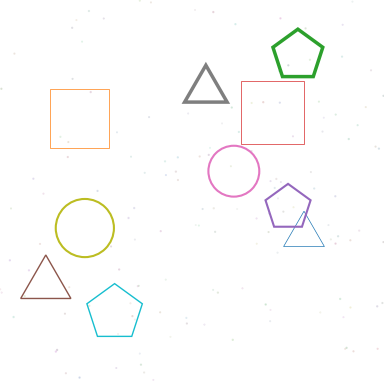[{"shape": "triangle", "thickness": 0.5, "radius": 0.31, "center": [0.79, 0.39]}, {"shape": "square", "thickness": 0.5, "radius": 0.38, "center": [0.206, 0.692]}, {"shape": "pentagon", "thickness": 2.5, "radius": 0.34, "center": [0.774, 0.856]}, {"shape": "square", "thickness": 0.5, "radius": 0.41, "center": [0.708, 0.708]}, {"shape": "pentagon", "thickness": 1.5, "radius": 0.31, "center": [0.748, 0.461]}, {"shape": "triangle", "thickness": 1, "radius": 0.38, "center": [0.119, 0.262]}, {"shape": "circle", "thickness": 1.5, "radius": 0.33, "center": [0.607, 0.555]}, {"shape": "triangle", "thickness": 2.5, "radius": 0.32, "center": [0.535, 0.767]}, {"shape": "circle", "thickness": 1.5, "radius": 0.38, "center": [0.22, 0.408]}, {"shape": "pentagon", "thickness": 1, "radius": 0.38, "center": [0.298, 0.188]}]